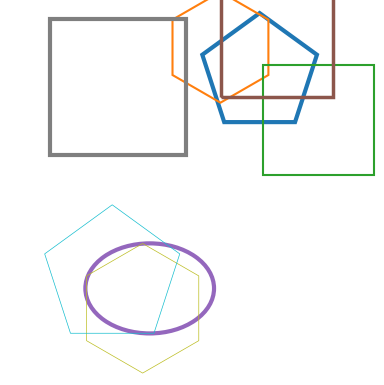[{"shape": "pentagon", "thickness": 3, "radius": 0.78, "center": [0.674, 0.809]}, {"shape": "hexagon", "thickness": 1.5, "radius": 0.72, "center": [0.573, 0.877]}, {"shape": "square", "thickness": 1.5, "radius": 0.72, "center": [0.826, 0.689]}, {"shape": "oval", "thickness": 3, "radius": 0.84, "center": [0.389, 0.251]}, {"shape": "square", "thickness": 2.5, "radius": 0.73, "center": [0.719, 0.894]}, {"shape": "square", "thickness": 3, "radius": 0.89, "center": [0.307, 0.775]}, {"shape": "hexagon", "thickness": 0.5, "radius": 0.84, "center": [0.371, 0.199]}, {"shape": "pentagon", "thickness": 0.5, "radius": 0.92, "center": [0.291, 0.284]}]